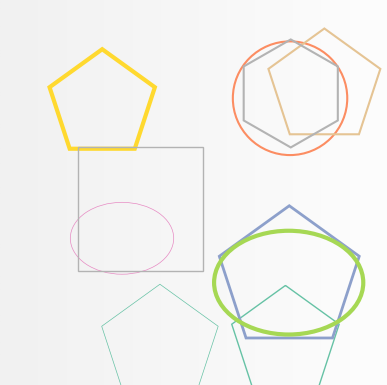[{"shape": "pentagon", "thickness": 1, "radius": 0.73, "center": [0.737, 0.113]}, {"shape": "pentagon", "thickness": 0.5, "radius": 0.79, "center": [0.413, 0.104]}, {"shape": "circle", "thickness": 1.5, "radius": 0.74, "center": [0.749, 0.745]}, {"shape": "pentagon", "thickness": 2, "radius": 0.95, "center": [0.747, 0.276]}, {"shape": "oval", "thickness": 0.5, "radius": 0.67, "center": [0.315, 0.381]}, {"shape": "oval", "thickness": 3, "radius": 0.96, "center": [0.745, 0.266]}, {"shape": "pentagon", "thickness": 3, "radius": 0.71, "center": [0.264, 0.729]}, {"shape": "pentagon", "thickness": 1.5, "radius": 0.76, "center": [0.837, 0.774]}, {"shape": "square", "thickness": 1, "radius": 0.81, "center": [0.363, 0.457]}, {"shape": "hexagon", "thickness": 1.5, "radius": 0.7, "center": [0.75, 0.757]}]